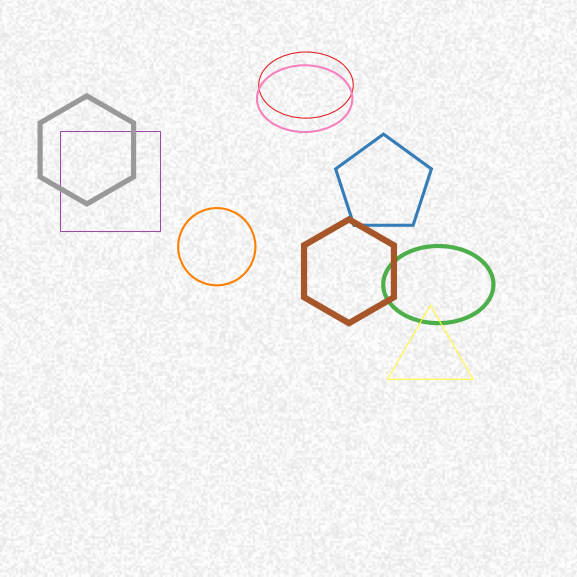[{"shape": "oval", "thickness": 0.5, "radius": 0.41, "center": [0.53, 0.852]}, {"shape": "pentagon", "thickness": 1.5, "radius": 0.44, "center": [0.664, 0.68]}, {"shape": "oval", "thickness": 2, "radius": 0.48, "center": [0.759, 0.506]}, {"shape": "square", "thickness": 0.5, "radius": 0.43, "center": [0.19, 0.686]}, {"shape": "circle", "thickness": 1, "radius": 0.33, "center": [0.375, 0.572]}, {"shape": "triangle", "thickness": 0.5, "radius": 0.43, "center": [0.745, 0.385]}, {"shape": "hexagon", "thickness": 3, "radius": 0.45, "center": [0.604, 0.529]}, {"shape": "oval", "thickness": 1, "radius": 0.41, "center": [0.528, 0.828]}, {"shape": "hexagon", "thickness": 2.5, "radius": 0.47, "center": [0.15, 0.74]}]